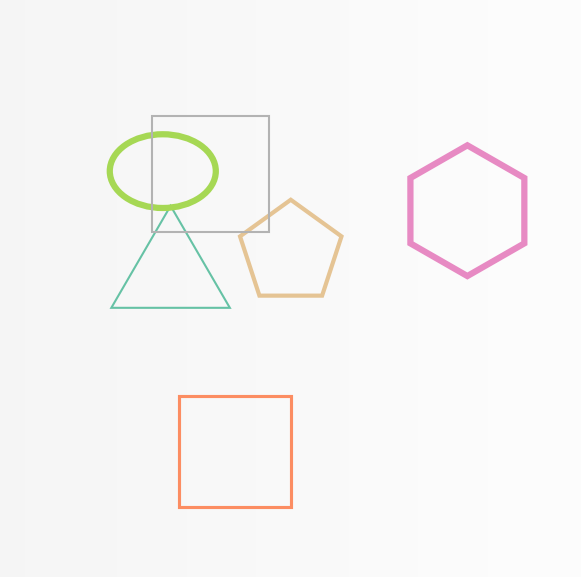[{"shape": "triangle", "thickness": 1, "radius": 0.59, "center": [0.293, 0.525]}, {"shape": "square", "thickness": 1.5, "radius": 0.48, "center": [0.405, 0.217]}, {"shape": "hexagon", "thickness": 3, "radius": 0.57, "center": [0.804, 0.634]}, {"shape": "oval", "thickness": 3, "radius": 0.46, "center": [0.28, 0.703]}, {"shape": "pentagon", "thickness": 2, "radius": 0.46, "center": [0.5, 0.561]}, {"shape": "square", "thickness": 1, "radius": 0.5, "center": [0.362, 0.698]}]